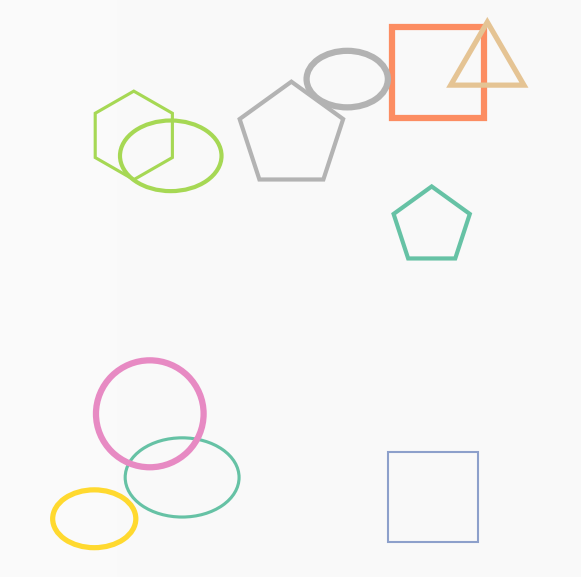[{"shape": "oval", "thickness": 1.5, "radius": 0.49, "center": [0.313, 0.172]}, {"shape": "pentagon", "thickness": 2, "radius": 0.34, "center": [0.743, 0.607]}, {"shape": "square", "thickness": 3, "radius": 0.4, "center": [0.753, 0.874]}, {"shape": "square", "thickness": 1, "radius": 0.39, "center": [0.745, 0.139]}, {"shape": "circle", "thickness": 3, "radius": 0.46, "center": [0.258, 0.283]}, {"shape": "oval", "thickness": 2, "radius": 0.44, "center": [0.294, 0.729]}, {"shape": "hexagon", "thickness": 1.5, "radius": 0.38, "center": [0.23, 0.765]}, {"shape": "oval", "thickness": 2.5, "radius": 0.36, "center": [0.162, 0.101]}, {"shape": "triangle", "thickness": 2.5, "radius": 0.36, "center": [0.838, 0.888]}, {"shape": "pentagon", "thickness": 2, "radius": 0.47, "center": [0.501, 0.764]}, {"shape": "oval", "thickness": 3, "radius": 0.35, "center": [0.597, 0.862]}]